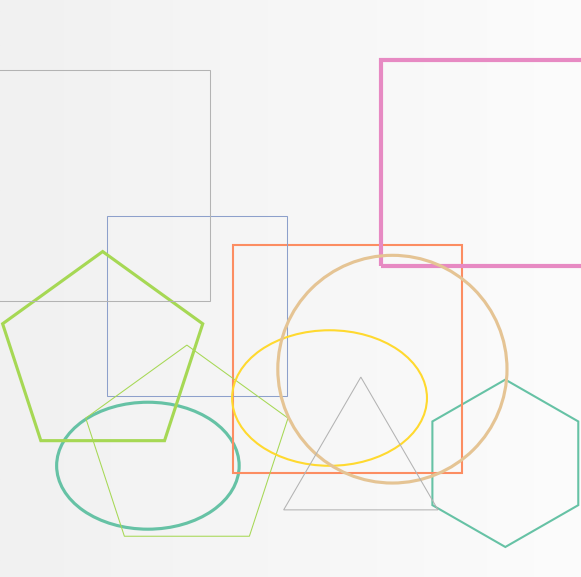[{"shape": "hexagon", "thickness": 1, "radius": 0.72, "center": [0.869, 0.197]}, {"shape": "oval", "thickness": 1.5, "radius": 0.79, "center": [0.254, 0.193]}, {"shape": "square", "thickness": 1, "radius": 0.99, "center": [0.598, 0.378]}, {"shape": "square", "thickness": 0.5, "radius": 0.78, "center": [0.339, 0.469]}, {"shape": "square", "thickness": 2, "radius": 0.89, "center": [0.834, 0.717]}, {"shape": "pentagon", "thickness": 0.5, "radius": 0.91, "center": [0.322, 0.219]}, {"shape": "pentagon", "thickness": 1.5, "radius": 0.91, "center": [0.177, 0.383]}, {"shape": "oval", "thickness": 1, "radius": 0.84, "center": [0.567, 0.31]}, {"shape": "circle", "thickness": 1.5, "radius": 0.99, "center": [0.675, 0.36]}, {"shape": "square", "thickness": 0.5, "radius": 1.0, "center": [0.162, 0.677]}, {"shape": "triangle", "thickness": 0.5, "radius": 0.77, "center": [0.621, 0.193]}]